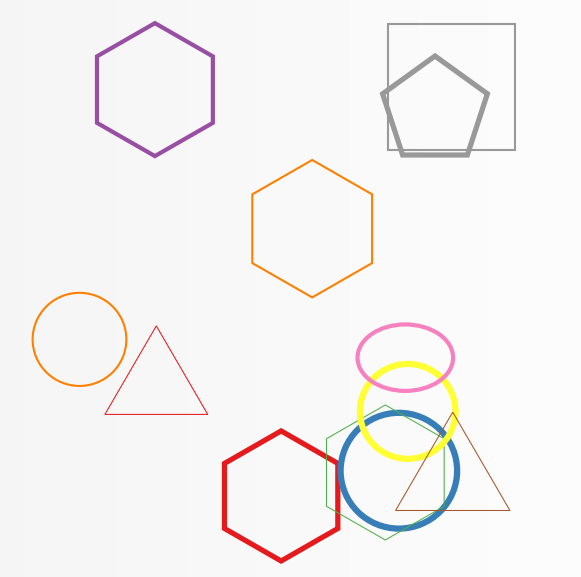[{"shape": "hexagon", "thickness": 2.5, "radius": 0.56, "center": [0.484, 0.14]}, {"shape": "triangle", "thickness": 0.5, "radius": 0.51, "center": [0.269, 0.333]}, {"shape": "circle", "thickness": 3, "radius": 0.5, "center": [0.686, 0.184]}, {"shape": "hexagon", "thickness": 0.5, "radius": 0.58, "center": [0.663, 0.181]}, {"shape": "hexagon", "thickness": 2, "radius": 0.58, "center": [0.267, 0.844]}, {"shape": "hexagon", "thickness": 1, "radius": 0.59, "center": [0.537, 0.603]}, {"shape": "circle", "thickness": 1, "radius": 0.4, "center": [0.137, 0.411]}, {"shape": "circle", "thickness": 3, "radius": 0.41, "center": [0.701, 0.287]}, {"shape": "triangle", "thickness": 0.5, "radius": 0.57, "center": [0.779, 0.172]}, {"shape": "oval", "thickness": 2, "radius": 0.41, "center": [0.697, 0.38]}, {"shape": "pentagon", "thickness": 2.5, "radius": 0.47, "center": [0.748, 0.807]}, {"shape": "square", "thickness": 1, "radius": 0.55, "center": [0.776, 0.849]}]